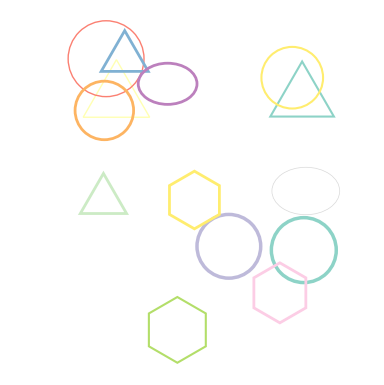[{"shape": "triangle", "thickness": 1.5, "radius": 0.48, "center": [0.785, 0.745]}, {"shape": "circle", "thickness": 2.5, "radius": 0.42, "center": [0.789, 0.35]}, {"shape": "triangle", "thickness": 1, "radius": 0.5, "center": [0.302, 0.745]}, {"shape": "circle", "thickness": 2.5, "radius": 0.41, "center": [0.594, 0.36]}, {"shape": "circle", "thickness": 1, "radius": 0.49, "center": [0.276, 0.848]}, {"shape": "triangle", "thickness": 2, "radius": 0.35, "center": [0.324, 0.85]}, {"shape": "circle", "thickness": 2, "radius": 0.38, "center": [0.271, 0.713]}, {"shape": "hexagon", "thickness": 1.5, "radius": 0.43, "center": [0.461, 0.143]}, {"shape": "hexagon", "thickness": 2, "radius": 0.39, "center": [0.727, 0.239]}, {"shape": "oval", "thickness": 0.5, "radius": 0.44, "center": [0.794, 0.504]}, {"shape": "oval", "thickness": 2, "radius": 0.38, "center": [0.435, 0.782]}, {"shape": "triangle", "thickness": 2, "radius": 0.35, "center": [0.269, 0.48]}, {"shape": "hexagon", "thickness": 2, "radius": 0.37, "center": [0.505, 0.481]}, {"shape": "circle", "thickness": 1.5, "radius": 0.4, "center": [0.759, 0.798]}]